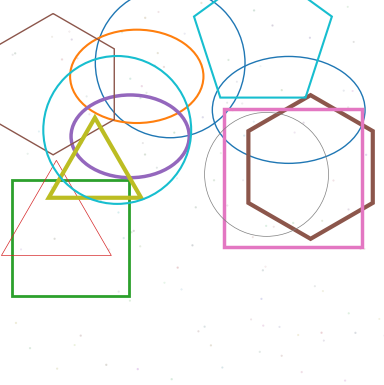[{"shape": "circle", "thickness": 1, "radius": 0.97, "center": [0.442, 0.837]}, {"shape": "oval", "thickness": 1, "radius": 0.99, "center": [0.75, 0.715]}, {"shape": "oval", "thickness": 1.5, "radius": 0.87, "center": [0.355, 0.802]}, {"shape": "square", "thickness": 2, "radius": 0.76, "center": [0.183, 0.382]}, {"shape": "triangle", "thickness": 0.5, "radius": 0.82, "center": [0.146, 0.419]}, {"shape": "oval", "thickness": 2.5, "radius": 0.77, "center": [0.338, 0.646]}, {"shape": "hexagon", "thickness": 3, "radius": 0.93, "center": [0.807, 0.566]}, {"shape": "hexagon", "thickness": 1, "radius": 0.92, "center": [0.138, 0.781]}, {"shape": "square", "thickness": 2.5, "radius": 0.89, "center": [0.761, 0.538]}, {"shape": "circle", "thickness": 0.5, "radius": 0.8, "center": [0.692, 0.547]}, {"shape": "triangle", "thickness": 3, "radius": 0.69, "center": [0.247, 0.556]}, {"shape": "circle", "thickness": 1.5, "radius": 0.96, "center": [0.304, 0.662]}, {"shape": "pentagon", "thickness": 1.5, "radius": 0.94, "center": [0.683, 0.899]}]